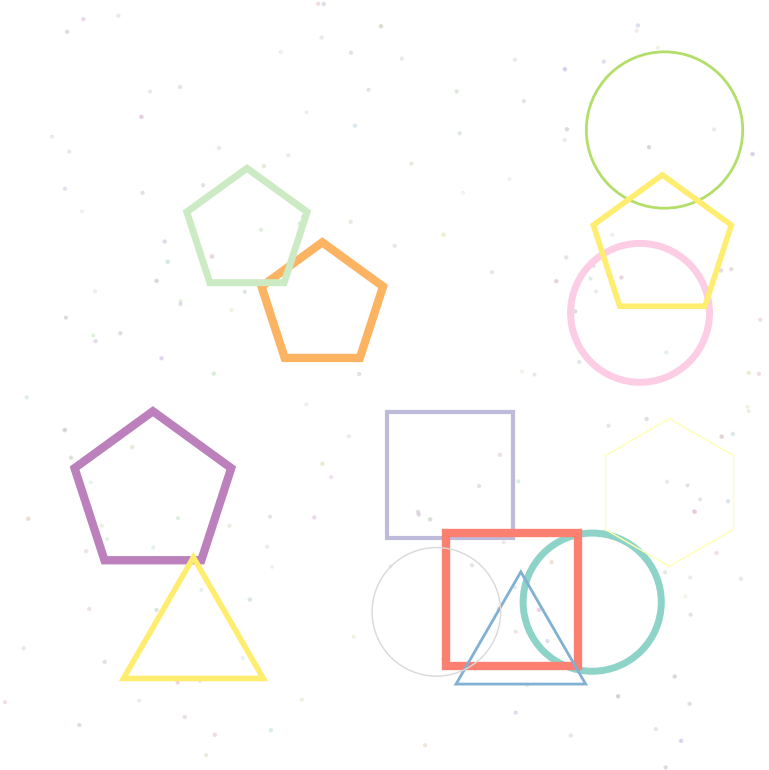[{"shape": "circle", "thickness": 2.5, "radius": 0.45, "center": [0.769, 0.218]}, {"shape": "hexagon", "thickness": 0.5, "radius": 0.48, "center": [0.869, 0.36]}, {"shape": "square", "thickness": 1.5, "radius": 0.41, "center": [0.584, 0.383]}, {"shape": "square", "thickness": 3, "radius": 0.43, "center": [0.665, 0.221]}, {"shape": "triangle", "thickness": 1, "radius": 0.49, "center": [0.676, 0.16]}, {"shape": "pentagon", "thickness": 3, "radius": 0.42, "center": [0.419, 0.602]}, {"shape": "circle", "thickness": 1, "radius": 0.51, "center": [0.863, 0.831]}, {"shape": "circle", "thickness": 2.5, "radius": 0.45, "center": [0.831, 0.594]}, {"shape": "circle", "thickness": 0.5, "radius": 0.42, "center": [0.567, 0.205]}, {"shape": "pentagon", "thickness": 3, "radius": 0.53, "center": [0.199, 0.359]}, {"shape": "pentagon", "thickness": 2.5, "radius": 0.41, "center": [0.321, 0.699]}, {"shape": "pentagon", "thickness": 2, "radius": 0.47, "center": [0.86, 0.679]}, {"shape": "triangle", "thickness": 2, "radius": 0.52, "center": [0.251, 0.171]}]